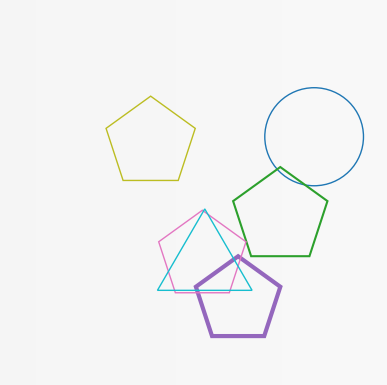[{"shape": "circle", "thickness": 1, "radius": 0.64, "center": [0.811, 0.645]}, {"shape": "pentagon", "thickness": 1.5, "radius": 0.64, "center": [0.723, 0.438]}, {"shape": "pentagon", "thickness": 3, "radius": 0.57, "center": [0.614, 0.22]}, {"shape": "pentagon", "thickness": 1, "radius": 0.59, "center": [0.522, 0.335]}, {"shape": "pentagon", "thickness": 1, "radius": 0.61, "center": [0.389, 0.629]}, {"shape": "triangle", "thickness": 1, "radius": 0.7, "center": [0.528, 0.316]}]